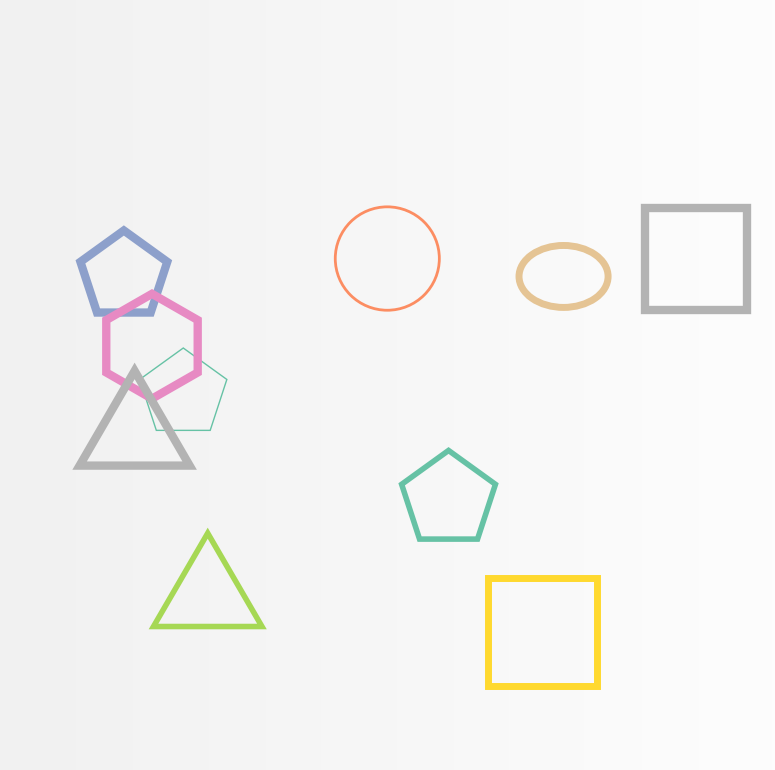[{"shape": "pentagon", "thickness": 0.5, "radius": 0.3, "center": [0.236, 0.489]}, {"shape": "pentagon", "thickness": 2, "radius": 0.32, "center": [0.579, 0.351]}, {"shape": "circle", "thickness": 1, "radius": 0.34, "center": [0.5, 0.664]}, {"shape": "pentagon", "thickness": 3, "radius": 0.29, "center": [0.16, 0.642]}, {"shape": "hexagon", "thickness": 3, "radius": 0.34, "center": [0.196, 0.55]}, {"shape": "triangle", "thickness": 2, "radius": 0.4, "center": [0.268, 0.227]}, {"shape": "square", "thickness": 2.5, "radius": 0.35, "center": [0.7, 0.179]}, {"shape": "oval", "thickness": 2.5, "radius": 0.29, "center": [0.727, 0.641]}, {"shape": "triangle", "thickness": 3, "radius": 0.41, "center": [0.174, 0.436]}, {"shape": "square", "thickness": 3, "radius": 0.33, "center": [0.898, 0.663]}]